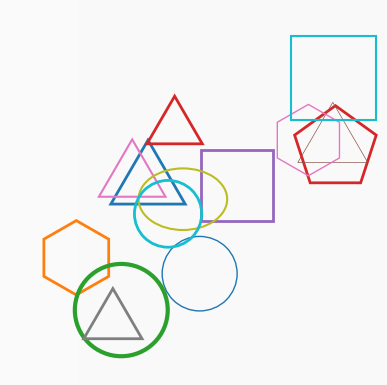[{"shape": "circle", "thickness": 1, "radius": 0.48, "center": [0.515, 0.289]}, {"shape": "triangle", "thickness": 2, "radius": 0.55, "center": [0.382, 0.525]}, {"shape": "hexagon", "thickness": 2, "radius": 0.48, "center": [0.197, 0.33]}, {"shape": "circle", "thickness": 3, "radius": 0.6, "center": [0.313, 0.195]}, {"shape": "pentagon", "thickness": 2, "radius": 0.55, "center": [0.866, 0.615]}, {"shape": "triangle", "thickness": 2, "radius": 0.41, "center": [0.451, 0.668]}, {"shape": "square", "thickness": 2, "radius": 0.46, "center": [0.612, 0.518]}, {"shape": "triangle", "thickness": 0.5, "radius": 0.52, "center": [0.859, 0.63]}, {"shape": "triangle", "thickness": 1.5, "radius": 0.5, "center": [0.341, 0.539]}, {"shape": "hexagon", "thickness": 1, "radius": 0.46, "center": [0.796, 0.636]}, {"shape": "triangle", "thickness": 2, "radius": 0.43, "center": [0.291, 0.164]}, {"shape": "oval", "thickness": 1.5, "radius": 0.57, "center": [0.472, 0.483]}, {"shape": "square", "thickness": 1.5, "radius": 0.55, "center": [0.86, 0.797]}, {"shape": "circle", "thickness": 2, "radius": 0.43, "center": [0.434, 0.445]}]